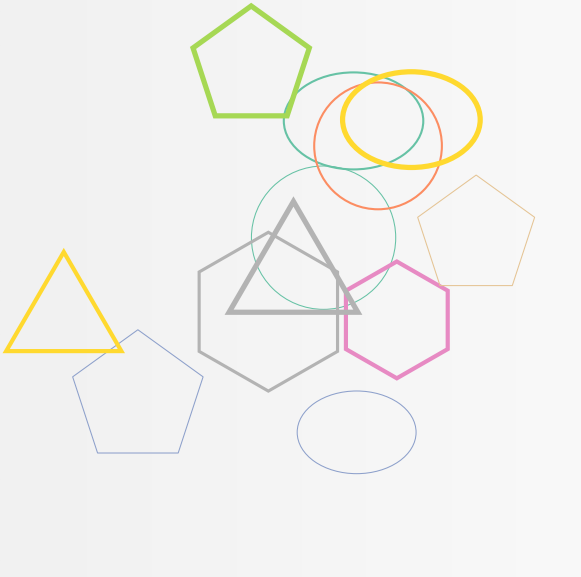[{"shape": "oval", "thickness": 1, "radius": 0.6, "center": [0.608, 0.79]}, {"shape": "circle", "thickness": 0.5, "radius": 0.62, "center": [0.557, 0.588]}, {"shape": "circle", "thickness": 1, "radius": 0.55, "center": [0.65, 0.747]}, {"shape": "oval", "thickness": 0.5, "radius": 0.51, "center": [0.614, 0.251]}, {"shape": "pentagon", "thickness": 0.5, "radius": 0.59, "center": [0.237, 0.31]}, {"shape": "hexagon", "thickness": 2, "radius": 0.51, "center": [0.683, 0.445]}, {"shape": "pentagon", "thickness": 2.5, "radius": 0.53, "center": [0.432, 0.884]}, {"shape": "triangle", "thickness": 2, "radius": 0.57, "center": [0.11, 0.448]}, {"shape": "oval", "thickness": 2.5, "radius": 0.59, "center": [0.708, 0.792]}, {"shape": "pentagon", "thickness": 0.5, "radius": 0.53, "center": [0.819, 0.59]}, {"shape": "hexagon", "thickness": 1.5, "radius": 0.69, "center": [0.462, 0.459]}, {"shape": "triangle", "thickness": 2.5, "radius": 0.64, "center": [0.505, 0.522]}]